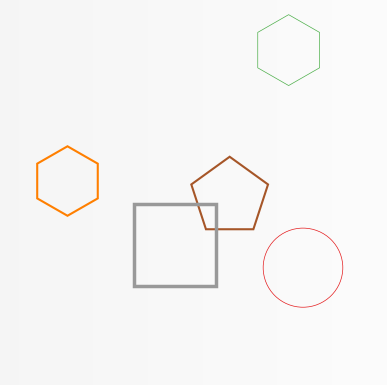[{"shape": "circle", "thickness": 0.5, "radius": 0.51, "center": [0.782, 0.305]}, {"shape": "hexagon", "thickness": 0.5, "radius": 0.46, "center": [0.745, 0.87]}, {"shape": "hexagon", "thickness": 1.5, "radius": 0.45, "center": [0.174, 0.53]}, {"shape": "pentagon", "thickness": 1.5, "radius": 0.52, "center": [0.593, 0.489]}, {"shape": "square", "thickness": 2.5, "radius": 0.53, "center": [0.452, 0.364]}]